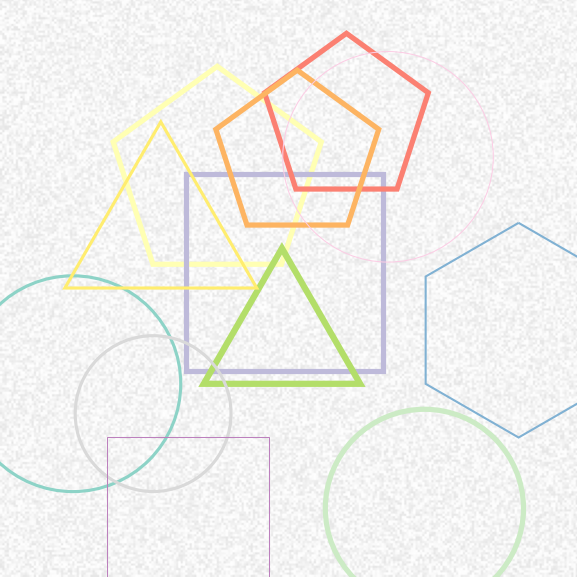[{"shape": "circle", "thickness": 1.5, "radius": 0.93, "center": [0.126, 0.335]}, {"shape": "pentagon", "thickness": 2.5, "radius": 0.95, "center": [0.376, 0.695]}, {"shape": "square", "thickness": 2.5, "radius": 0.85, "center": [0.493, 0.527]}, {"shape": "pentagon", "thickness": 2.5, "radius": 0.75, "center": [0.6, 0.792]}, {"shape": "hexagon", "thickness": 1, "radius": 0.93, "center": [0.898, 0.427]}, {"shape": "pentagon", "thickness": 2.5, "radius": 0.74, "center": [0.515, 0.729]}, {"shape": "triangle", "thickness": 3, "radius": 0.78, "center": [0.488, 0.413]}, {"shape": "circle", "thickness": 0.5, "radius": 0.91, "center": [0.672, 0.728]}, {"shape": "circle", "thickness": 1.5, "radius": 0.67, "center": [0.265, 0.283]}, {"shape": "square", "thickness": 0.5, "radius": 0.7, "center": [0.326, 0.103]}, {"shape": "circle", "thickness": 2.5, "radius": 0.86, "center": [0.735, 0.119]}, {"shape": "triangle", "thickness": 1.5, "radius": 0.96, "center": [0.278, 0.596]}]